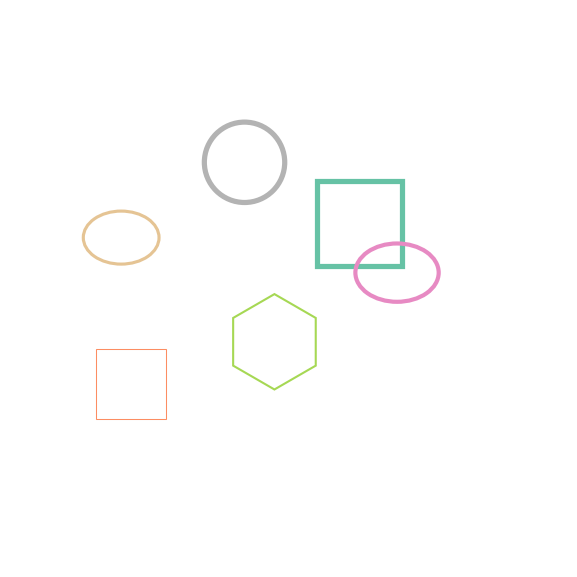[{"shape": "square", "thickness": 2.5, "radius": 0.37, "center": [0.623, 0.612]}, {"shape": "square", "thickness": 0.5, "radius": 0.31, "center": [0.227, 0.334]}, {"shape": "oval", "thickness": 2, "radius": 0.36, "center": [0.688, 0.527]}, {"shape": "hexagon", "thickness": 1, "radius": 0.41, "center": [0.475, 0.407]}, {"shape": "oval", "thickness": 1.5, "radius": 0.33, "center": [0.21, 0.588]}, {"shape": "circle", "thickness": 2.5, "radius": 0.35, "center": [0.423, 0.718]}]